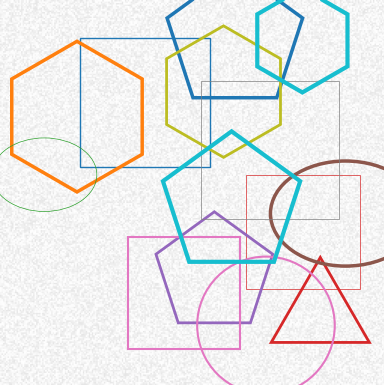[{"shape": "pentagon", "thickness": 2.5, "radius": 0.93, "center": [0.61, 0.896]}, {"shape": "square", "thickness": 1, "radius": 0.84, "center": [0.377, 0.733]}, {"shape": "hexagon", "thickness": 2.5, "radius": 0.98, "center": [0.2, 0.697]}, {"shape": "oval", "thickness": 0.5, "radius": 0.68, "center": [0.115, 0.546]}, {"shape": "triangle", "thickness": 2, "radius": 0.74, "center": [0.832, 0.184]}, {"shape": "square", "thickness": 0.5, "radius": 0.74, "center": [0.786, 0.398]}, {"shape": "pentagon", "thickness": 2, "radius": 0.8, "center": [0.557, 0.29]}, {"shape": "oval", "thickness": 2.5, "radius": 0.97, "center": [0.897, 0.445]}, {"shape": "circle", "thickness": 1.5, "radius": 0.89, "center": [0.691, 0.155]}, {"shape": "square", "thickness": 1.5, "radius": 0.73, "center": [0.477, 0.238]}, {"shape": "square", "thickness": 0.5, "radius": 0.89, "center": [0.701, 0.611]}, {"shape": "hexagon", "thickness": 2, "radius": 0.85, "center": [0.581, 0.762]}, {"shape": "hexagon", "thickness": 3, "radius": 0.68, "center": [0.785, 0.895]}, {"shape": "pentagon", "thickness": 3, "radius": 0.94, "center": [0.601, 0.472]}]